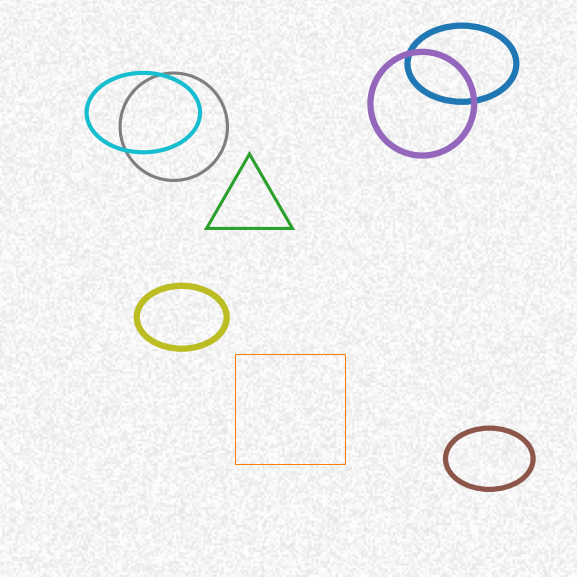[{"shape": "oval", "thickness": 3, "radius": 0.47, "center": [0.8, 0.889]}, {"shape": "square", "thickness": 0.5, "radius": 0.48, "center": [0.501, 0.291]}, {"shape": "triangle", "thickness": 1.5, "radius": 0.43, "center": [0.432, 0.647]}, {"shape": "circle", "thickness": 3, "radius": 0.45, "center": [0.731, 0.82]}, {"shape": "oval", "thickness": 2.5, "radius": 0.38, "center": [0.847, 0.205]}, {"shape": "circle", "thickness": 1.5, "radius": 0.46, "center": [0.301, 0.78]}, {"shape": "oval", "thickness": 3, "radius": 0.39, "center": [0.315, 0.45]}, {"shape": "oval", "thickness": 2, "radius": 0.49, "center": [0.248, 0.804]}]